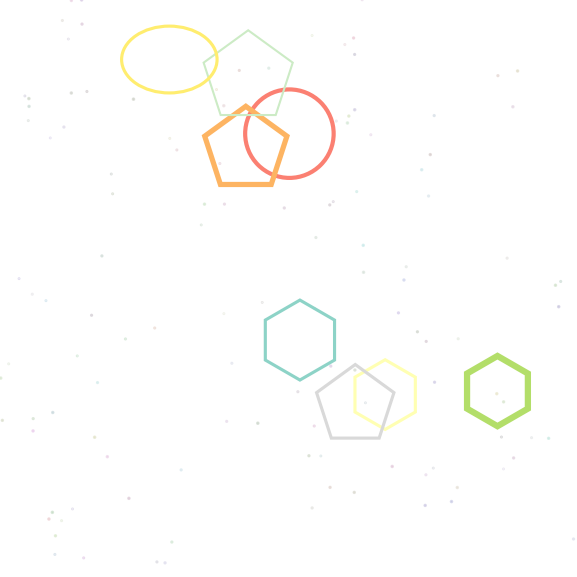[{"shape": "hexagon", "thickness": 1.5, "radius": 0.35, "center": [0.519, 0.41]}, {"shape": "hexagon", "thickness": 1.5, "radius": 0.3, "center": [0.667, 0.316]}, {"shape": "circle", "thickness": 2, "radius": 0.38, "center": [0.501, 0.768]}, {"shape": "pentagon", "thickness": 2.5, "radius": 0.37, "center": [0.426, 0.74]}, {"shape": "hexagon", "thickness": 3, "radius": 0.3, "center": [0.861, 0.322]}, {"shape": "pentagon", "thickness": 1.5, "radius": 0.35, "center": [0.615, 0.298]}, {"shape": "pentagon", "thickness": 1, "radius": 0.41, "center": [0.43, 0.866]}, {"shape": "oval", "thickness": 1.5, "radius": 0.41, "center": [0.293, 0.896]}]